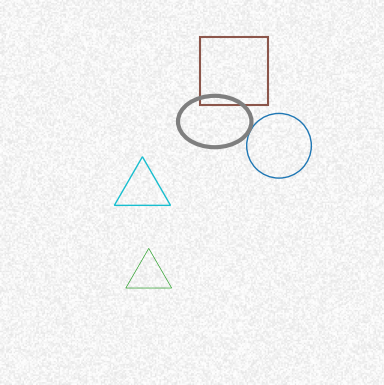[{"shape": "circle", "thickness": 1, "radius": 0.42, "center": [0.725, 0.621]}, {"shape": "triangle", "thickness": 0.5, "radius": 0.34, "center": [0.386, 0.286]}, {"shape": "square", "thickness": 1.5, "radius": 0.44, "center": [0.609, 0.815]}, {"shape": "oval", "thickness": 3, "radius": 0.48, "center": [0.558, 0.684]}, {"shape": "triangle", "thickness": 1, "radius": 0.42, "center": [0.37, 0.509]}]